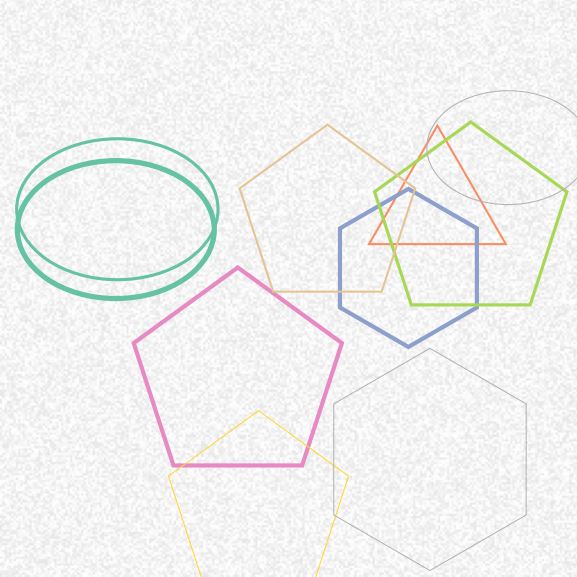[{"shape": "oval", "thickness": 1.5, "radius": 0.87, "center": [0.203, 0.637]}, {"shape": "oval", "thickness": 2.5, "radius": 0.85, "center": [0.201, 0.602]}, {"shape": "triangle", "thickness": 1, "radius": 0.68, "center": [0.757, 0.645]}, {"shape": "hexagon", "thickness": 2, "radius": 0.68, "center": [0.707, 0.535]}, {"shape": "pentagon", "thickness": 2, "radius": 0.95, "center": [0.412, 0.346]}, {"shape": "pentagon", "thickness": 1.5, "radius": 0.88, "center": [0.815, 0.613]}, {"shape": "pentagon", "thickness": 0.5, "radius": 0.82, "center": [0.448, 0.124]}, {"shape": "pentagon", "thickness": 1, "radius": 0.8, "center": [0.567, 0.623]}, {"shape": "oval", "thickness": 0.5, "radius": 0.7, "center": [0.88, 0.743]}, {"shape": "hexagon", "thickness": 0.5, "radius": 0.96, "center": [0.745, 0.204]}]